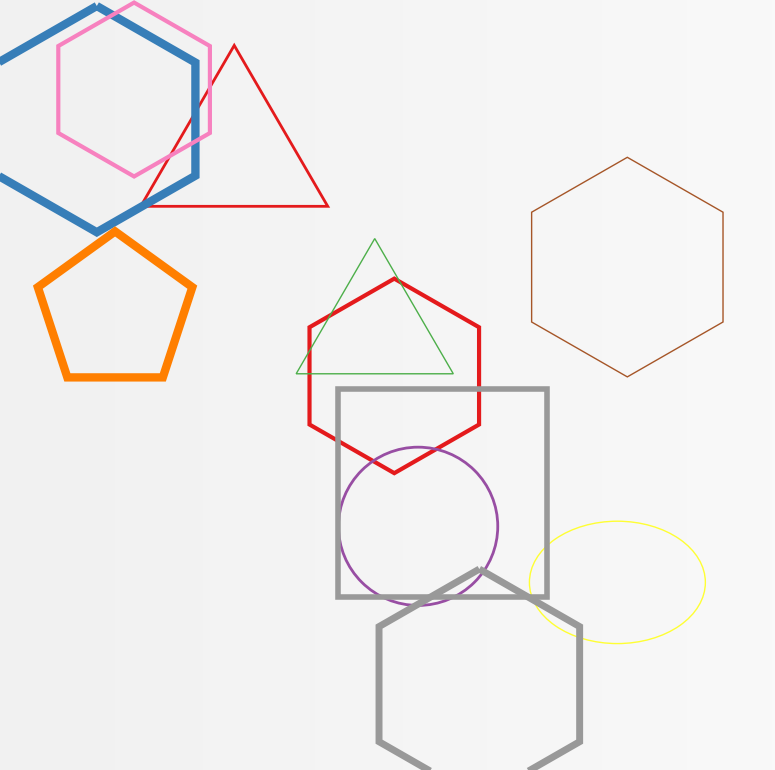[{"shape": "hexagon", "thickness": 1.5, "radius": 0.63, "center": [0.509, 0.512]}, {"shape": "triangle", "thickness": 1, "radius": 0.7, "center": [0.302, 0.802]}, {"shape": "hexagon", "thickness": 3, "radius": 0.73, "center": [0.125, 0.845]}, {"shape": "triangle", "thickness": 0.5, "radius": 0.59, "center": [0.484, 0.573]}, {"shape": "circle", "thickness": 1, "radius": 0.51, "center": [0.54, 0.316]}, {"shape": "pentagon", "thickness": 3, "radius": 0.52, "center": [0.149, 0.595]}, {"shape": "oval", "thickness": 0.5, "radius": 0.57, "center": [0.797, 0.244]}, {"shape": "hexagon", "thickness": 0.5, "radius": 0.71, "center": [0.809, 0.653]}, {"shape": "hexagon", "thickness": 1.5, "radius": 0.56, "center": [0.173, 0.884]}, {"shape": "hexagon", "thickness": 2.5, "radius": 0.75, "center": [0.618, 0.111]}, {"shape": "square", "thickness": 2, "radius": 0.67, "center": [0.57, 0.359]}]